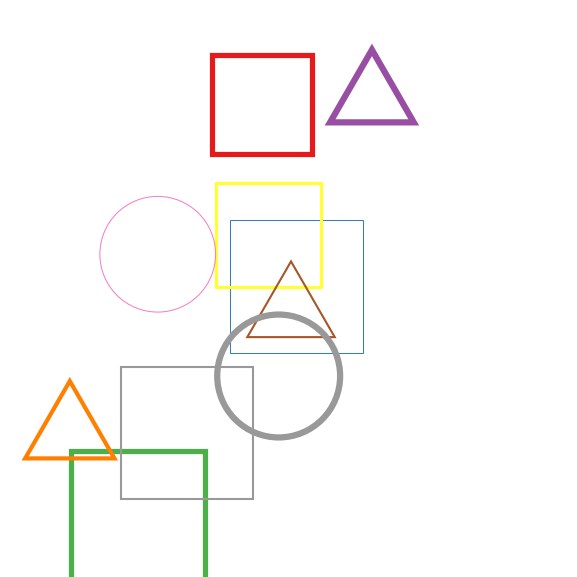[{"shape": "square", "thickness": 2.5, "radius": 0.43, "center": [0.454, 0.819]}, {"shape": "square", "thickness": 0.5, "radius": 0.58, "center": [0.513, 0.503]}, {"shape": "square", "thickness": 2.5, "radius": 0.58, "center": [0.239, 0.102]}, {"shape": "triangle", "thickness": 3, "radius": 0.42, "center": [0.644, 0.829]}, {"shape": "triangle", "thickness": 2, "radius": 0.45, "center": [0.121, 0.25]}, {"shape": "square", "thickness": 1.5, "radius": 0.45, "center": [0.465, 0.592]}, {"shape": "triangle", "thickness": 1, "radius": 0.44, "center": [0.504, 0.459]}, {"shape": "circle", "thickness": 0.5, "radius": 0.5, "center": [0.273, 0.559]}, {"shape": "circle", "thickness": 3, "radius": 0.53, "center": [0.483, 0.348]}, {"shape": "square", "thickness": 1, "radius": 0.57, "center": [0.324, 0.249]}]